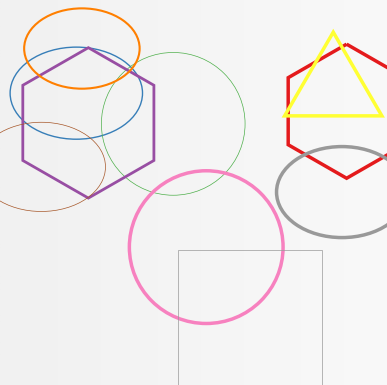[{"shape": "hexagon", "thickness": 2.5, "radius": 0.87, "center": [0.894, 0.711]}, {"shape": "oval", "thickness": 1, "radius": 0.85, "center": [0.197, 0.758]}, {"shape": "circle", "thickness": 0.5, "radius": 0.93, "center": [0.447, 0.678]}, {"shape": "hexagon", "thickness": 2, "radius": 0.98, "center": [0.228, 0.681]}, {"shape": "oval", "thickness": 1.5, "radius": 0.75, "center": [0.211, 0.874]}, {"shape": "triangle", "thickness": 2.5, "radius": 0.72, "center": [0.86, 0.772]}, {"shape": "oval", "thickness": 0.5, "radius": 0.83, "center": [0.107, 0.567]}, {"shape": "circle", "thickness": 2.5, "radius": 0.99, "center": [0.532, 0.358]}, {"shape": "square", "thickness": 0.5, "radius": 0.93, "center": [0.646, 0.164]}, {"shape": "oval", "thickness": 2.5, "radius": 0.84, "center": [0.882, 0.501]}]